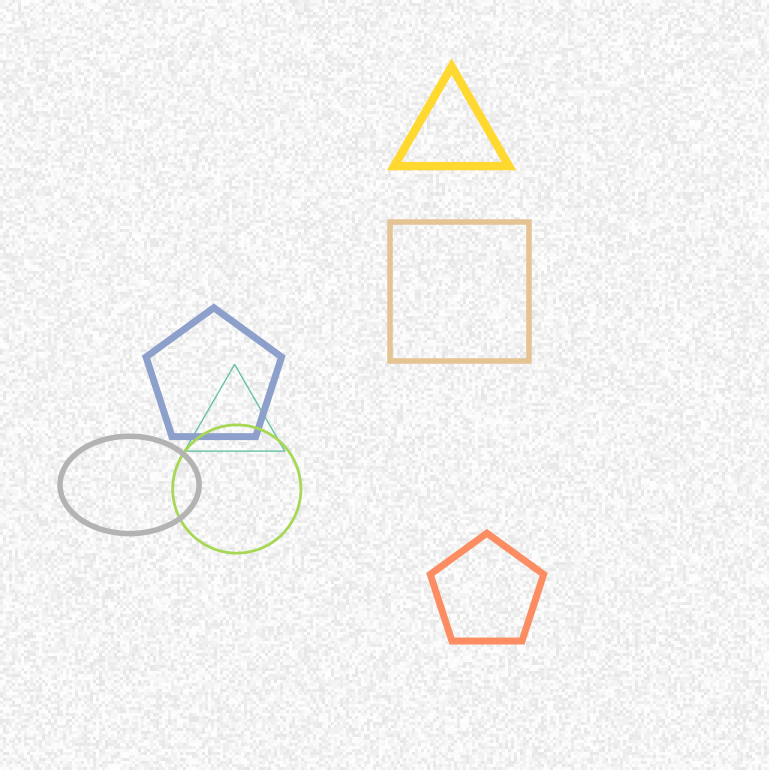[{"shape": "triangle", "thickness": 0.5, "radius": 0.38, "center": [0.305, 0.452]}, {"shape": "pentagon", "thickness": 2.5, "radius": 0.39, "center": [0.632, 0.23]}, {"shape": "pentagon", "thickness": 2.5, "radius": 0.46, "center": [0.278, 0.508]}, {"shape": "circle", "thickness": 1, "radius": 0.42, "center": [0.308, 0.365]}, {"shape": "triangle", "thickness": 3, "radius": 0.43, "center": [0.587, 0.827]}, {"shape": "square", "thickness": 2, "radius": 0.45, "center": [0.596, 0.621]}, {"shape": "oval", "thickness": 2, "radius": 0.45, "center": [0.168, 0.37]}]